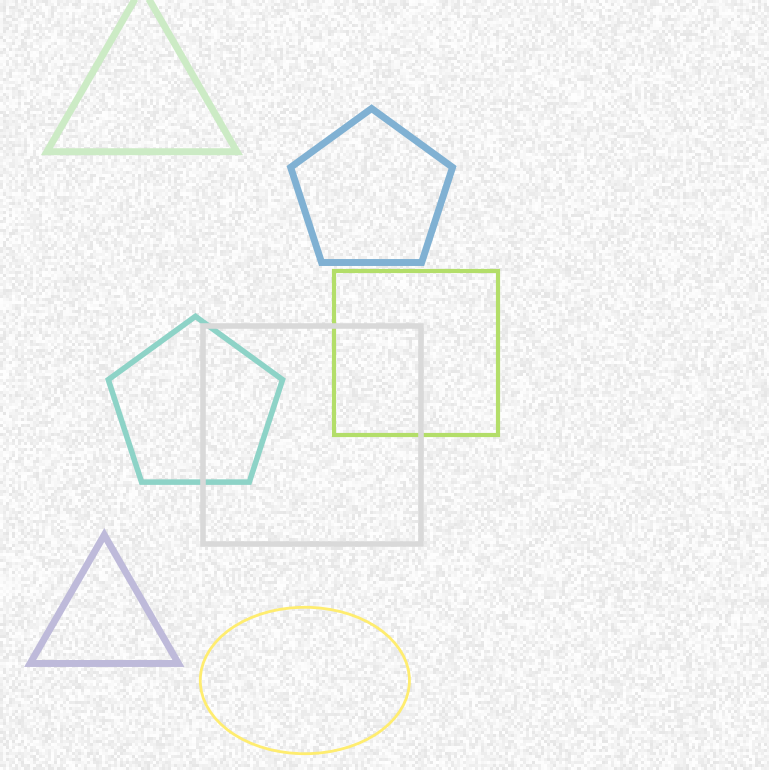[{"shape": "pentagon", "thickness": 2, "radius": 0.59, "center": [0.254, 0.47]}, {"shape": "triangle", "thickness": 2.5, "radius": 0.56, "center": [0.135, 0.194]}, {"shape": "pentagon", "thickness": 2.5, "radius": 0.55, "center": [0.483, 0.749]}, {"shape": "square", "thickness": 1.5, "radius": 0.53, "center": [0.54, 0.541]}, {"shape": "square", "thickness": 2, "radius": 0.71, "center": [0.405, 0.435]}, {"shape": "triangle", "thickness": 2.5, "radius": 0.71, "center": [0.184, 0.874]}, {"shape": "oval", "thickness": 1, "radius": 0.68, "center": [0.396, 0.116]}]